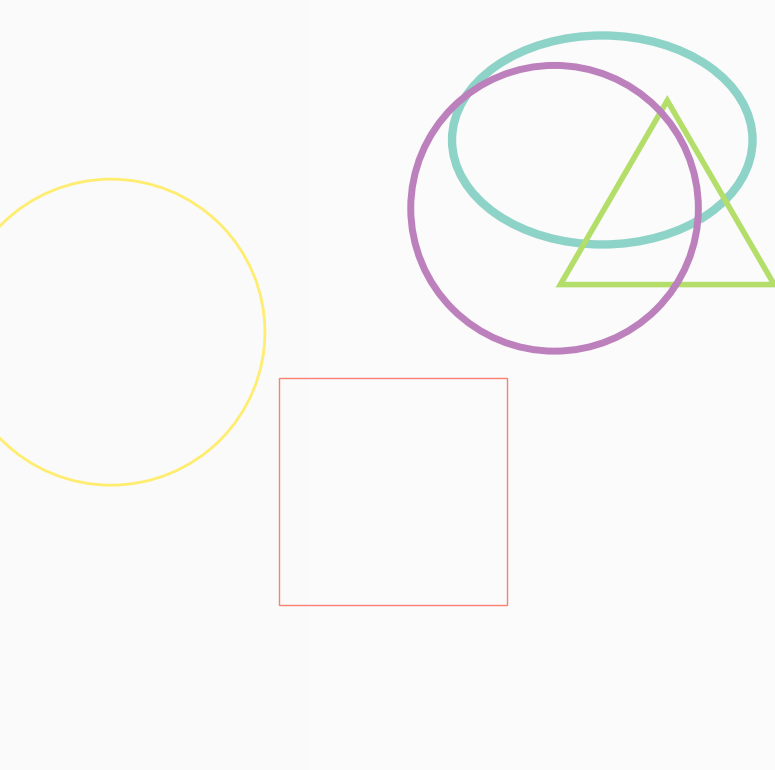[{"shape": "oval", "thickness": 3, "radius": 0.97, "center": [0.777, 0.818]}, {"shape": "square", "thickness": 0.5, "radius": 0.74, "center": [0.508, 0.362]}, {"shape": "triangle", "thickness": 2, "radius": 0.8, "center": [0.861, 0.71]}, {"shape": "circle", "thickness": 2.5, "radius": 0.93, "center": [0.716, 0.73]}, {"shape": "circle", "thickness": 1, "radius": 0.99, "center": [0.143, 0.569]}]